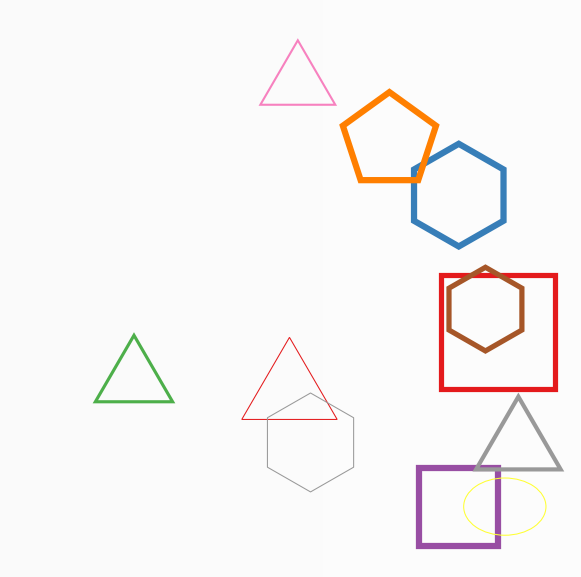[{"shape": "square", "thickness": 2.5, "radius": 0.49, "center": [0.857, 0.425]}, {"shape": "triangle", "thickness": 0.5, "radius": 0.47, "center": [0.498, 0.32]}, {"shape": "hexagon", "thickness": 3, "radius": 0.44, "center": [0.789, 0.661]}, {"shape": "triangle", "thickness": 1.5, "radius": 0.38, "center": [0.231, 0.342]}, {"shape": "square", "thickness": 3, "radius": 0.34, "center": [0.789, 0.121]}, {"shape": "pentagon", "thickness": 3, "radius": 0.42, "center": [0.67, 0.755]}, {"shape": "oval", "thickness": 0.5, "radius": 0.35, "center": [0.869, 0.122]}, {"shape": "hexagon", "thickness": 2.5, "radius": 0.36, "center": [0.835, 0.464]}, {"shape": "triangle", "thickness": 1, "radius": 0.37, "center": [0.512, 0.855]}, {"shape": "hexagon", "thickness": 0.5, "radius": 0.43, "center": [0.534, 0.233]}, {"shape": "triangle", "thickness": 2, "radius": 0.42, "center": [0.892, 0.228]}]